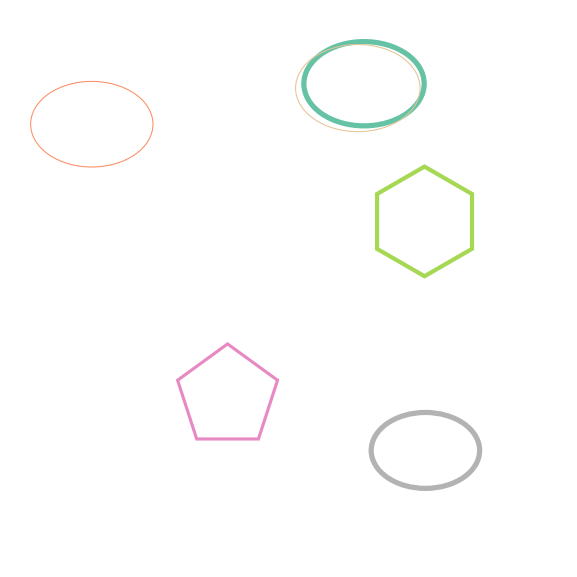[{"shape": "oval", "thickness": 2.5, "radius": 0.52, "center": [0.63, 0.854]}, {"shape": "oval", "thickness": 0.5, "radius": 0.53, "center": [0.159, 0.784]}, {"shape": "pentagon", "thickness": 1.5, "radius": 0.45, "center": [0.394, 0.313]}, {"shape": "hexagon", "thickness": 2, "radius": 0.47, "center": [0.735, 0.616]}, {"shape": "oval", "thickness": 0.5, "radius": 0.54, "center": [0.62, 0.847]}, {"shape": "oval", "thickness": 2.5, "radius": 0.47, "center": [0.737, 0.219]}]